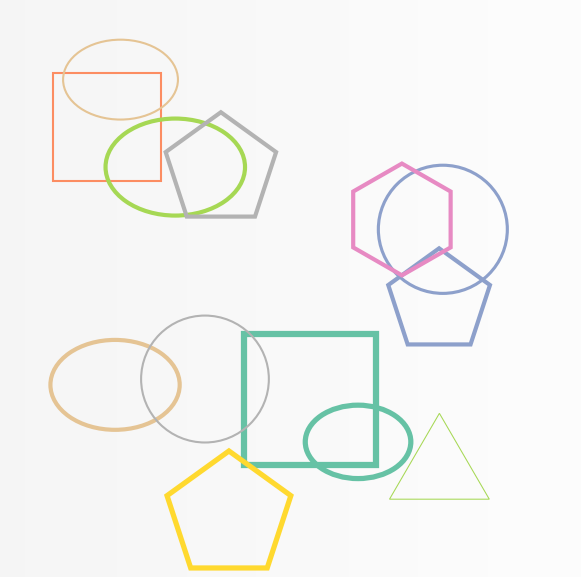[{"shape": "oval", "thickness": 2.5, "radius": 0.45, "center": [0.616, 0.234]}, {"shape": "square", "thickness": 3, "radius": 0.57, "center": [0.533, 0.308]}, {"shape": "square", "thickness": 1, "radius": 0.47, "center": [0.185, 0.779]}, {"shape": "pentagon", "thickness": 2, "radius": 0.46, "center": [0.755, 0.477]}, {"shape": "circle", "thickness": 1.5, "radius": 0.55, "center": [0.762, 0.602]}, {"shape": "hexagon", "thickness": 2, "radius": 0.48, "center": [0.691, 0.619]}, {"shape": "oval", "thickness": 2, "radius": 0.6, "center": [0.302, 0.71]}, {"shape": "triangle", "thickness": 0.5, "radius": 0.5, "center": [0.756, 0.184]}, {"shape": "pentagon", "thickness": 2.5, "radius": 0.56, "center": [0.394, 0.106]}, {"shape": "oval", "thickness": 1, "radius": 0.49, "center": [0.207, 0.861]}, {"shape": "oval", "thickness": 2, "radius": 0.56, "center": [0.198, 0.333]}, {"shape": "pentagon", "thickness": 2, "radius": 0.5, "center": [0.38, 0.705]}, {"shape": "circle", "thickness": 1, "radius": 0.55, "center": [0.353, 0.343]}]